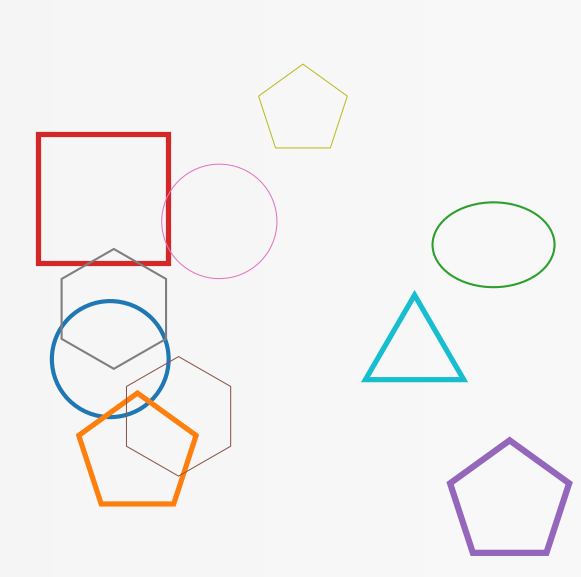[{"shape": "circle", "thickness": 2, "radius": 0.5, "center": [0.19, 0.377]}, {"shape": "pentagon", "thickness": 2.5, "radius": 0.53, "center": [0.236, 0.212]}, {"shape": "oval", "thickness": 1, "radius": 0.52, "center": [0.849, 0.575]}, {"shape": "square", "thickness": 2.5, "radius": 0.56, "center": [0.178, 0.656]}, {"shape": "pentagon", "thickness": 3, "radius": 0.54, "center": [0.877, 0.129]}, {"shape": "hexagon", "thickness": 0.5, "radius": 0.52, "center": [0.307, 0.278]}, {"shape": "circle", "thickness": 0.5, "radius": 0.5, "center": [0.377, 0.616]}, {"shape": "hexagon", "thickness": 1, "radius": 0.52, "center": [0.196, 0.464]}, {"shape": "pentagon", "thickness": 0.5, "radius": 0.4, "center": [0.521, 0.808]}, {"shape": "triangle", "thickness": 2.5, "radius": 0.49, "center": [0.713, 0.391]}]